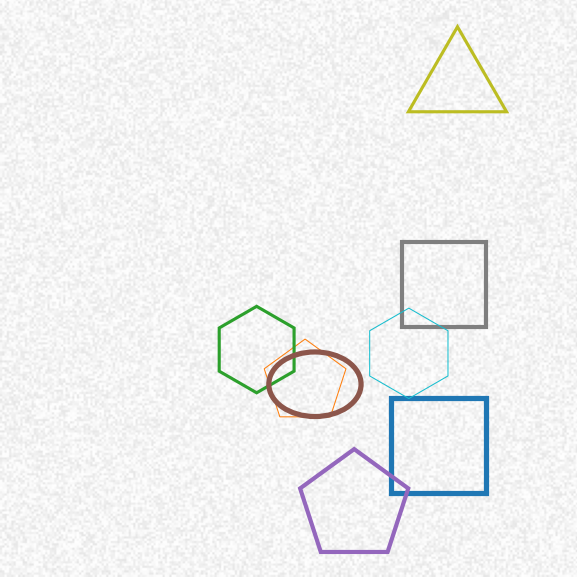[{"shape": "square", "thickness": 2.5, "radius": 0.41, "center": [0.759, 0.228]}, {"shape": "pentagon", "thickness": 0.5, "radius": 0.37, "center": [0.528, 0.338]}, {"shape": "hexagon", "thickness": 1.5, "radius": 0.37, "center": [0.444, 0.394]}, {"shape": "pentagon", "thickness": 2, "radius": 0.49, "center": [0.613, 0.123]}, {"shape": "oval", "thickness": 2.5, "radius": 0.4, "center": [0.545, 0.334]}, {"shape": "square", "thickness": 2, "radius": 0.37, "center": [0.769, 0.506]}, {"shape": "triangle", "thickness": 1.5, "radius": 0.49, "center": [0.792, 0.855]}, {"shape": "hexagon", "thickness": 0.5, "radius": 0.39, "center": [0.708, 0.387]}]